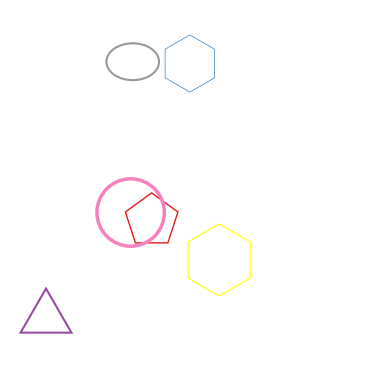[{"shape": "pentagon", "thickness": 1, "radius": 0.36, "center": [0.394, 0.427]}, {"shape": "hexagon", "thickness": 0.5, "radius": 0.37, "center": [0.493, 0.835]}, {"shape": "triangle", "thickness": 1.5, "radius": 0.38, "center": [0.12, 0.174]}, {"shape": "hexagon", "thickness": 1, "radius": 0.47, "center": [0.57, 0.325]}, {"shape": "circle", "thickness": 2.5, "radius": 0.44, "center": [0.339, 0.448]}, {"shape": "oval", "thickness": 1.5, "radius": 0.34, "center": [0.345, 0.84]}]